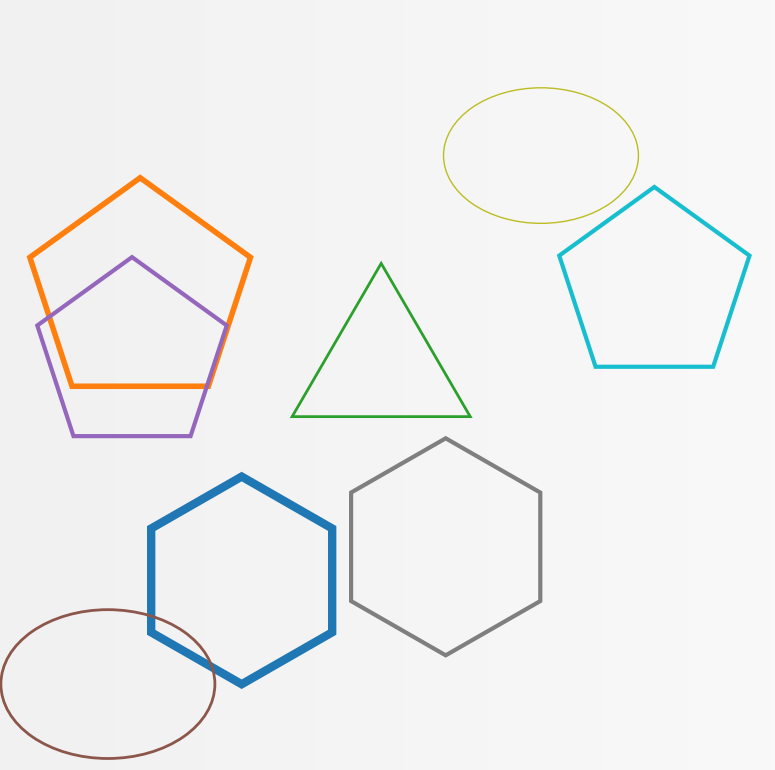[{"shape": "hexagon", "thickness": 3, "radius": 0.67, "center": [0.312, 0.246]}, {"shape": "pentagon", "thickness": 2, "radius": 0.75, "center": [0.181, 0.619]}, {"shape": "triangle", "thickness": 1, "radius": 0.66, "center": [0.492, 0.525]}, {"shape": "pentagon", "thickness": 1.5, "radius": 0.64, "center": [0.17, 0.538]}, {"shape": "oval", "thickness": 1, "radius": 0.69, "center": [0.139, 0.112]}, {"shape": "hexagon", "thickness": 1.5, "radius": 0.7, "center": [0.575, 0.29]}, {"shape": "oval", "thickness": 0.5, "radius": 0.63, "center": [0.698, 0.798]}, {"shape": "pentagon", "thickness": 1.5, "radius": 0.65, "center": [0.844, 0.628]}]